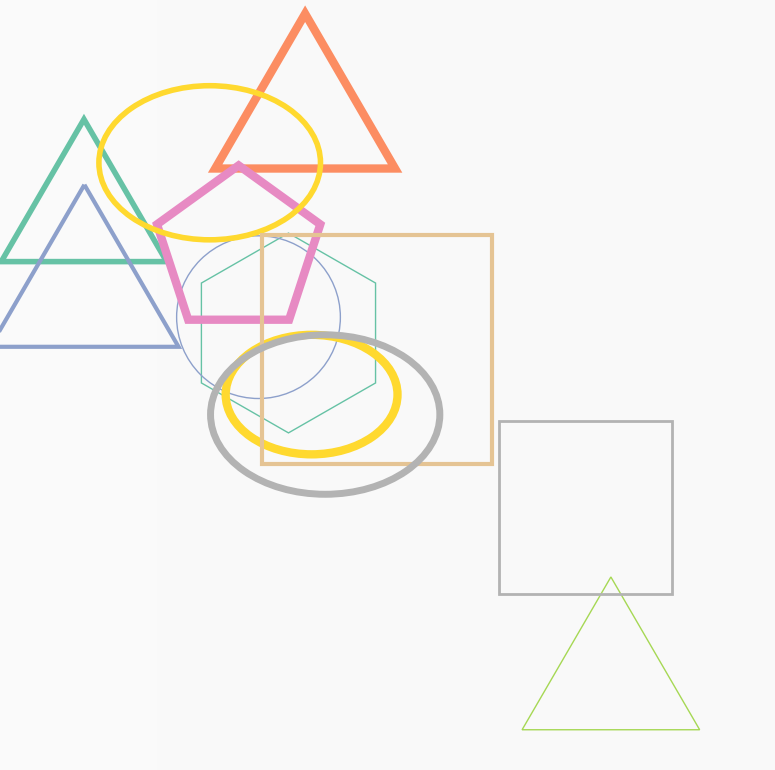[{"shape": "triangle", "thickness": 2, "radius": 0.62, "center": [0.108, 0.722]}, {"shape": "hexagon", "thickness": 0.5, "radius": 0.65, "center": [0.372, 0.568]}, {"shape": "triangle", "thickness": 3, "radius": 0.67, "center": [0.394, 0.848]}, {"shape": "circle", "thickness": 0.5, "radius": 0.53, "center": [0.334, 0.588]}, {"shape": "triangle", "thickness": 1.5, "radius": 0.7, "center": [0.109, 0.62]}, {"shape": "pentagon", "thickness": 3, "radius": 0.55, "center": [0.308, 0.674]}, {"shape": "triangle", "thickness": 0.5, "radius": 0.66, "center": [0.788, 0.118]}, {"shape": "oval", "thickness": 3, "radius": 0.55, "center": [0.402, 0.488]}, {"shape": "oval", "thickness": 2, "radius": 0.71, "center": [0.271, 0.789]}, {"shape": "square", "thickness": 1.5, "radius": 0.74, "center": [0.486, 0.546]}, {"shape": "square", "thickness": 1, "radius": 0.56, "center": [0.755, 0.341]}, {"shape": "oval", "thickness": 2.5, "radius": 0.74, "center": [0.42, 0.462]}]